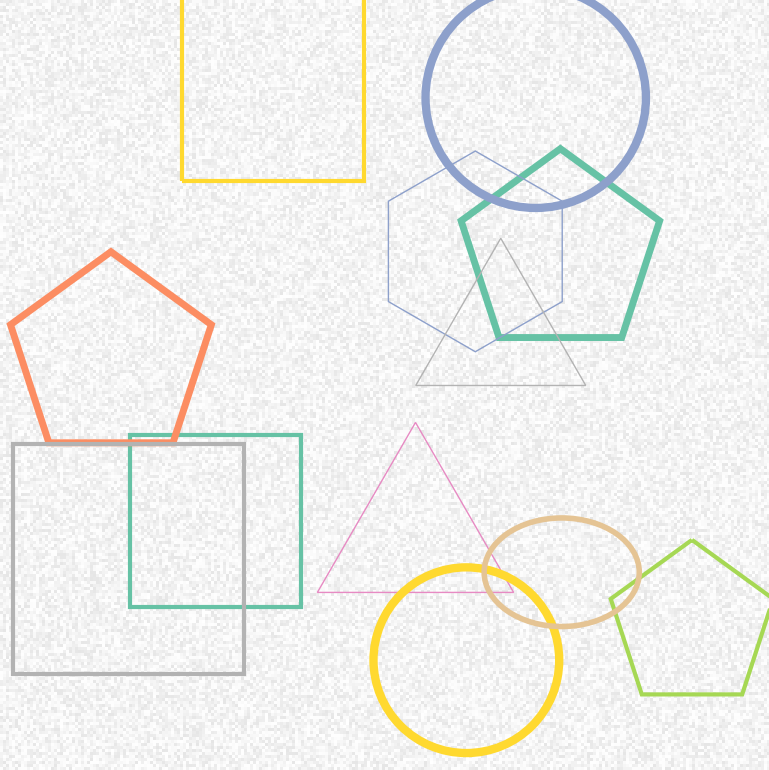[{"shape": "square", "thickness": 1.5, "radius": 0.56, "center": [0.28, 0.324]}, {"shape": "pentagon", "thickness": 2.5, "radius": 0.68, "center": [0.728, 0.671]}, {"shape": "pentagon", "thickness": 2.5, "radius": 0.69, "center": [0.144, 0.536]}, {"shape": "hexagon", "thickness": 0.5, "radius": 0.65, "center": [0.617, 0.674]}, {"shape": "circle", "thickness": 3, "radius": 0.72, "center": [0.696, 0.873]}, {"shape": "triangle", "thickness": 0.5, "radius": 0.74, "center": [0.54, 0.304]}, {"shape": "pentagon", "thickness": 1.5, "radius": 0.55, "center": [0.899, 0.188]}, {"shape": "square", "thickness": 1.5, "radius": 0.59, "center": [0.354, 0.884]}, {"shape": "circle", "thickness": 3, "radius": 0.6, "center": [0.606, 0.143]}, {"shape": "oval", "thickness": 2, "radius": 0.5, "center": [0.729, 0.257]}, {"shape": "triangle", "thickness": 0.5, "radius": 0.64, "center": [0.65, 0.563]}, {"shape": "square", "thickness": 1.5, "radius": 0.75, "center": [0.167, 0.274]}]